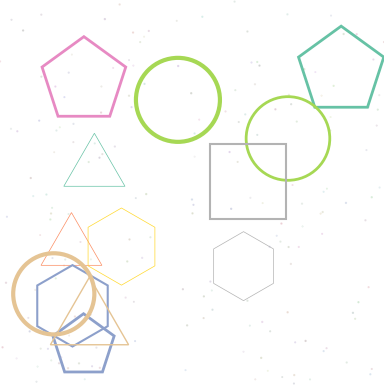[{"shape": "pentagon", "thickness": 2, "radius": 0.58, "center": [0.886, 0.816]}, {"shape": "triangle", "thickness": 0.5, "radius": 0.46, "center": [0.245, 0.562]}, {"shape": "triangle", "thickness": 0.5, "radius": 0.46, "center": [0.186, 0.357]}, {"shape": "pentagon", "thickness": 2, "radius": 0.42, "center": [0.217, 0.102]}, {"shape": "hexagon", "thickness": 1.5, "radius": 0.53, "center": [0.188, 0.206]}, {"shape": "pentagon", "thickness": 2, "radius": 0.57, "center": [0.218, 0.791]}, {"shape": "circle", "thickness": 2, "radius": 0.54, "center": [0.748, 0.64]}, {"shape": "circle", "thickness": 3, "radius": 0.55, "center": [0.462, 0.741]}, {"shape": "hexagon", "thickness": 0.5, "radius": 0.5, "center": [0.316, 0.36]}, {"shape": "circle", "thickness": 3, "radius": 0.53, "center": [0.14, 0.237]}, {"shape": "triangle", "thickness": 1, "radius": 0.59, "center": [0.232, 0.163]}, {"shape": "hexagon", "thickness": 0.5, "radius": 0.45, "center": [0.633, 0.309]}, {"shape": "square", "thickness": 1.5, "radius": 0.49, "center": [0.644, 0.528]}]